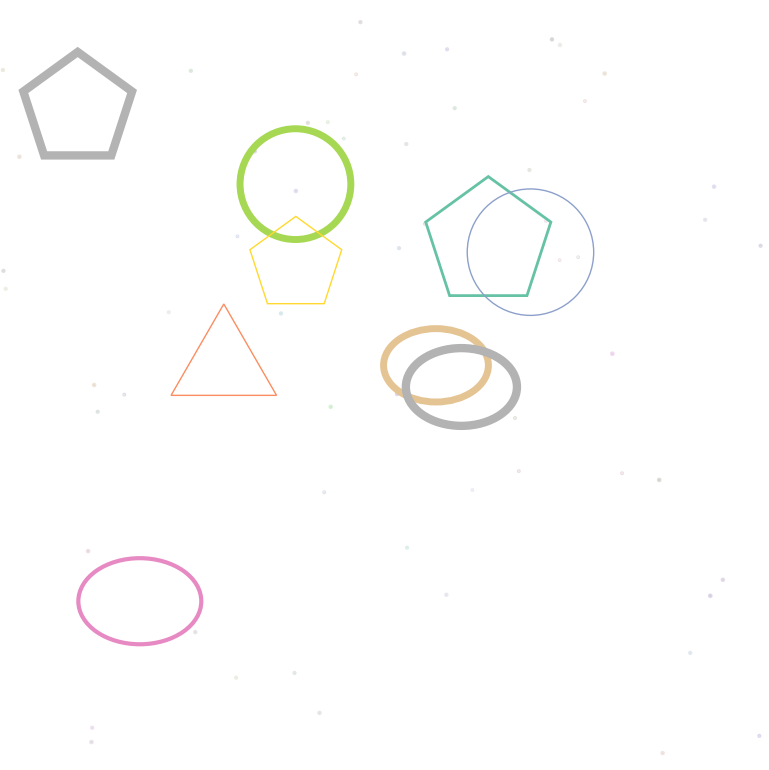[{"shape": "pentagon", "thickness": 1, "radius": 0.43, "center": [0.634, 0.685]}, {"shape": "triangle", "thickness": 0.5, "radius": 0.4, "center": [0.291, 0.526]}, {"shape": "circle", "thickness": 0.5, "radius": 0.41, "center": [0.689, 0.673]}, {"shape": "oval", "thickness": 1.5, "radius": 0.4, "center": [0.182, 0.219]}, {"shape": "circle", "thickness": 2.5, "radius": 0.36, "center": [0.384, 0.761]}, {"shape": "pentagon", "thickness": 0.5, "radius": 0.31, "center": [0.384, 0.656]}, {"shape": "oval", "thickness": 2.5, "radius": 0.34, "center": [0.566, 0.526]}, {"shape": "oval", "thickness": 3, "radius": 0.36, "center": [0.599, 0.497]}, {"shape": "pentagon", "thickness": 3, "radius": 0.37, "center": [0.101, 0.858]}]